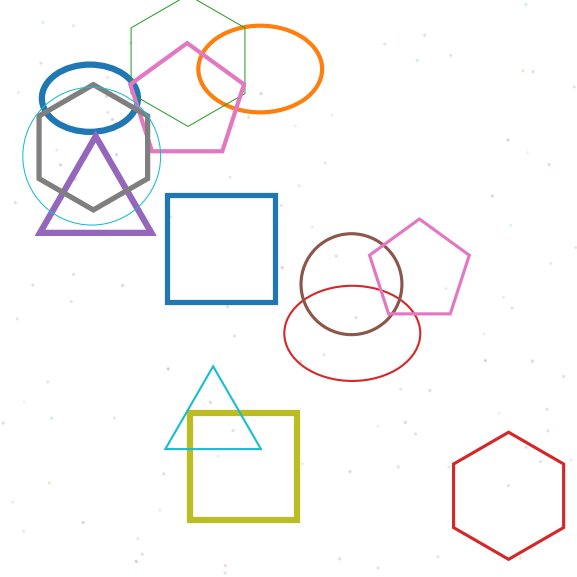[{"shape": "oval", "thickness": 3, "radius": 0.42, "center": [0.156, 0.829]}, {"shape": "square", "thickness": 2.5, "radius": 0.46, "center": [0.383, 0.569]}, {"shape": "oval", "thickness": 2, "radius": 0.54, "center": [0.451, 0.88]}, {"shape": "hexagon", "thickness": 0.5, "radius": 0.57, "center": [0.326, 0.894]}, {"shape": "hexagon", "thickness": 1.5, "radius": 0.55, "center": [0.881, 0.141]}, {"shape": "oval", "thickness": 1, "radius": 0.59, "center": [0.61, 0.422]}, {"shape": "triangle", "thickness": 3, "radius": 0.56, "center": [0.166, 0.652]}, {"shape": "circle", "thickness": 1.5, "radius": 0.44, "center": [0.609, 0.507]}, {"shape": "pentagon", "thickness": 1.5, "radius": 0.45, "center": [0.726, 0.529]}, {"shape": "pentagon", "thickness": 2, "radius": 0.52, "center": [0.324, 0.821]}, {"shape": "hexagon", "thickness": 2.5, "radius": 0.54, "center": [0.162, 0.744]}, {"shape": "square", "thickness": 3, "radius": 0.46, "center": [0.421, 0.192]}, {"shape": "triangle", "thickness": 1, "radius": 0.48, "center": [0.369, 0.269]}, {"shape": "circle", "thickness": 0.5, "radius": 0.6, "center": [0.159, 0.729]}]